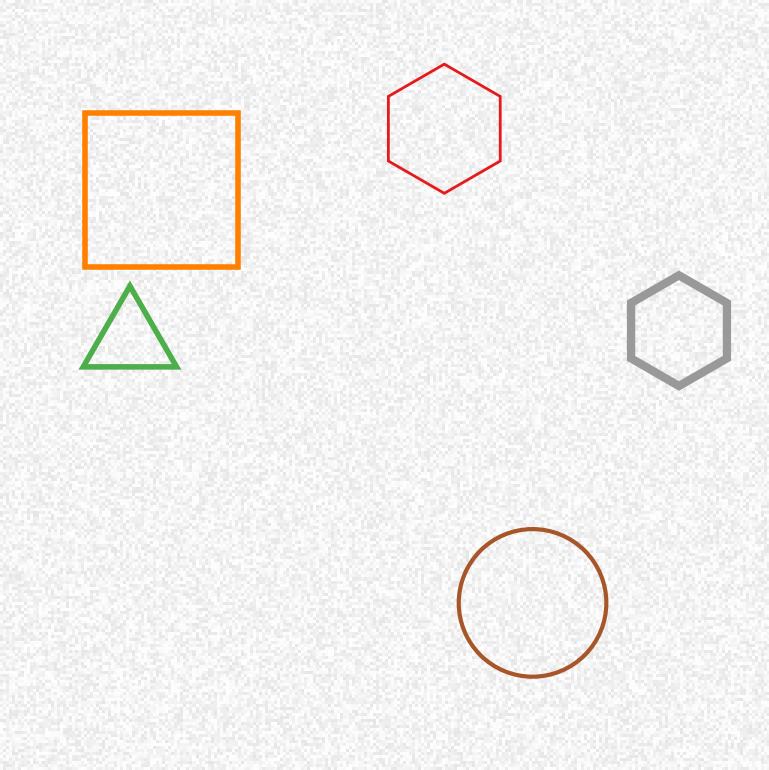[{"shape": "hexagon", "thickness": 1, "radius": 0.42, "center": [0.577, 0.833]}, {"shape": "triangle", "thickness": 2, "radius": 0.35, "center": [0.169, 0.559]}, {"shape": "square", "thickness": 2, "radius": 0.5, "center": [0.21, 0.753]}, {"shape": "circle", "thickness": 1.5, "radius": 0.48, "center": [0.692, 0.217]}, {"shape": "hexagon", "thickness": 3, "radius": 0.36, "center": [0.882, 0.571]}]